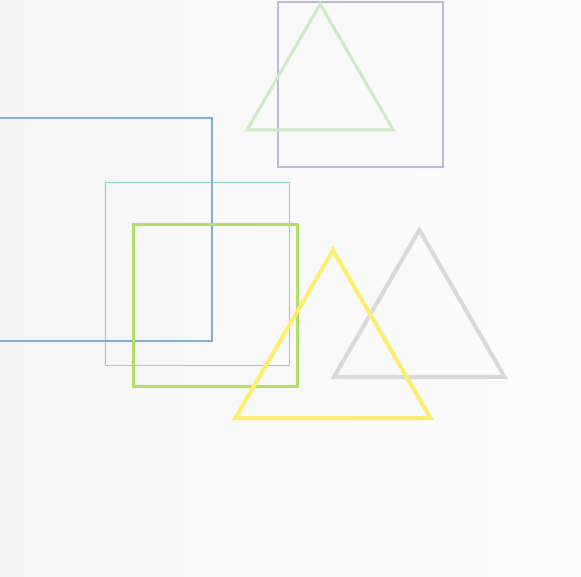[{"shape": "square", "thickness": 0.5, "radius": 0.79, "center": [0.339, 0.526]}, {"shape": "square", "thickness": 1, "radius": 0.71, "center": [0.62, 0.853]}, {"shape": "square", "thickness": 1, "radius": 0.97, "center": [0.172, 0.601]}, {"shape": "square", "thickness": 1.5, "radius": 0.7, "center": [0.37, 0.471]}, {"shape": "triangle", "thickness": 2, "radius": 0.85, "center": [0.721, 0.431]}, {"shape": "triangle", "thickness": 1.5, "radius": 0.73, "center": [0.551, 0.847]}, {"shape": "triangle", "thickness": 2, "radius": 0.97, "center": [0.573, 0.372]}]